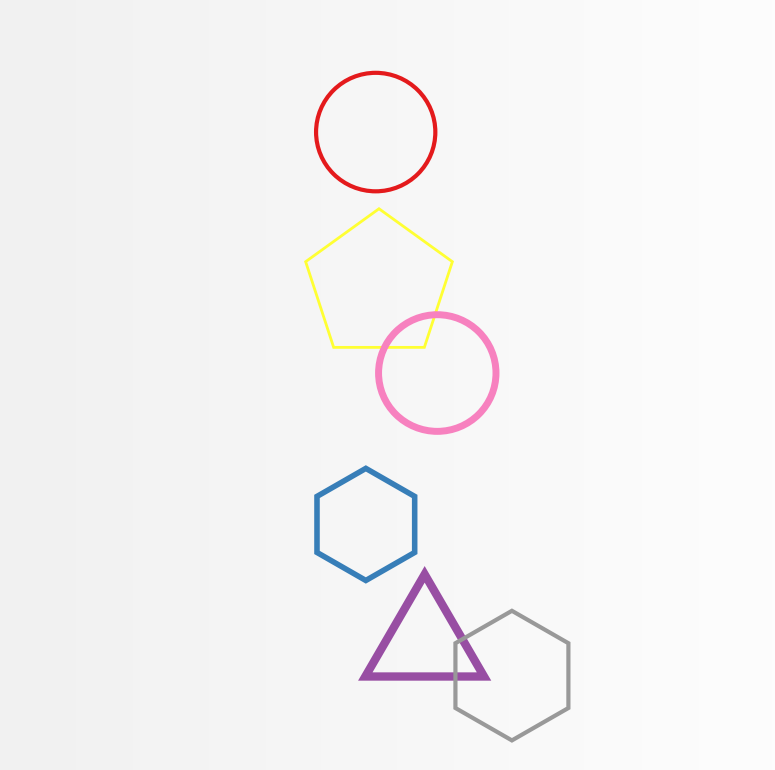[{"shape": "circle", "thickness": 1.5, "radius": 0.38, "center": [0.485, 0.828]}, {"shape": "hexagon", "thickness": 2, "radius": 0.36, "center": [0.472, 0.319]}, {"shape": "triangle", "thickness": 3, "radius": 0.44, "center": [0.548, 0.166]}, {"shape": "pentagon", "thickness": 1, "radius": 0.5, "center": [0.489, 0.629]}, {"shape": "circle", "thickness": 2.5, "radius": 0.38, "center": [0.564, 0.516]}, {"shape": "hexagon", "thickness": 1.5, "radius": 0.42, "center": [0.661, 0.123]}]